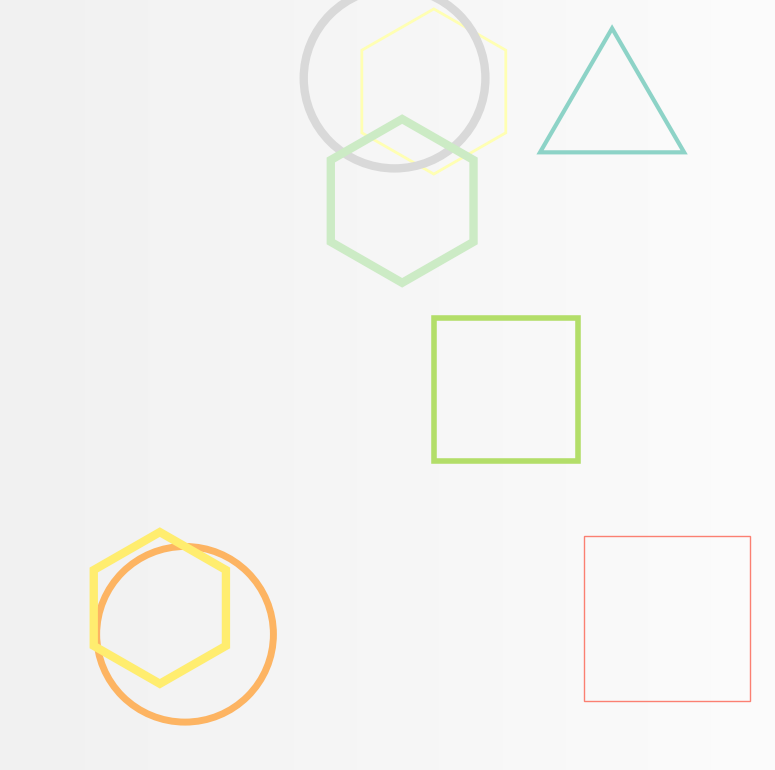[{"shape": "triangle", "thickness": 1.5, "radius": 0.54, "center": [0.79, 0.856]}, {"shape": "hexagon", "thickness": 1, "radius": 0.54, "center": [0.56, 0.881]}, {"shape": "square", "thickness": 0.5, "radius": 0.54, "center": [0.861, 0.197]}, {"shape": "circle", "thickness": 2.5, "radius": 0.57, "center": [0.239, 0.176]}, {"shape": "square", "thickness": 2, "radius": 0.46, "center": [0.652, 0.494]}, {"shape": "circle", "thickness": 3, "radius": 0.59, "center": [0.509, 0.899]}, {"shape": "hexagon", "thickness": 3, "radius": 0.53, "center": [0.519, 0.739]}, {"shape": "hexagon", "thickness": 3, "radius": 0.49, "center": [0.206, 0.21]}]